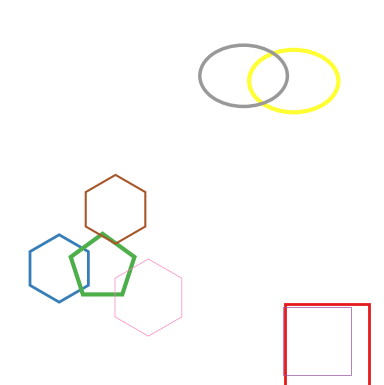[{"shape": "square", "thickness": 2, "radius": 0.54, "center": [0.849, 0.101]}, {"shape": "hexagon", "thickness": 2, "radius": 0.44, "center": [0.154, 0.303]}, {"shape": "pentagon", "thickness": 3, "radius": 0.44, "center": [0.266, 0.306]}, {"shape": "square", "thickness": 0.5, "radius": 0.44, "center": [0.823, 0.114]}, {"shape": "oval", "thickness": 3, "radius": 0.58, "center": [0.763, 0.789]}, {"shape": "hexagon", "thickness": 1.5, "radius": 0.45, "center": [0.3, 0.456]}, {"shape": "hexagon", "thickness": 0.5, "radius": 0.5, "center": [0.385, 0.227]}, {"shape": "oval", "thickness": 2.5, "radius": 0.57, "center": [0.633, 0.803]}]